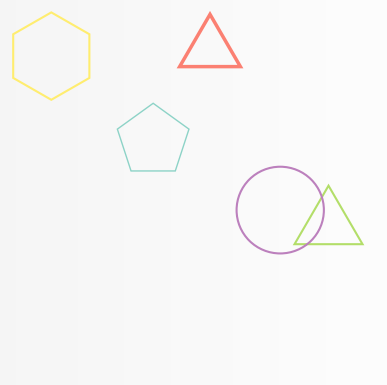[{"shape": "pentagon", "thickness": 1, "radius": 0.49, "center": [0.395, 0.635]}, {"shape": "triangle", "thickness": 2.5, "radius": 0.45, "center": [0.542, 0.872]}, {"shape": "triangle", "thickness": 1.5, "radius": 0.51, "center": [0.848, 0.416]}, {"shape": "circle", "thickness": 1.5, "radius": 0.56, "center": [0.723, 0.454]}, {"shape": "hexagon", "thickness": 1.5, "radius": 0.57, "center": [0.132, 0.854]}]